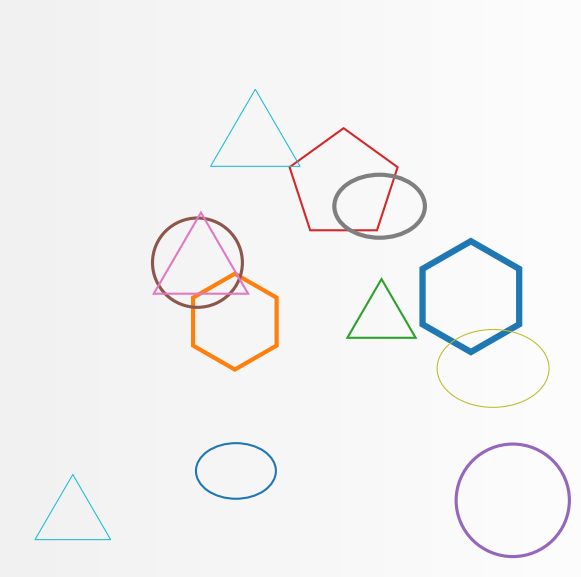[{"shape": "oval", "thickness": 1, "radius": 0.34, "center": [0.406, 0.184]}, {"shape": "hexagon", "thickness": 3, "radius": 0.48, "center": [0.81, 0.486]}, {"shape": "hexagon", "thickness": 2, "radius": 0.41, "center": [0.404, 0.442]}, {"shape": "triangle", "thickness": 1, "radius": 0.34, "center": [0.656, 0.448]}, {"shape": "pentagon", "thickness": 1, "radius": 0.49, "center": [0.591, 0.679]}, {"shape": "circle", "thickness": 1.5, "radius": 0.49, "center": [0.882, 0.133]}, {"shape": "circle", "thickness": 1.5, "radius": 0.39, "center": [0.34, 0.544]}, {"shape": "triangle", "thickness": 1, "radius": 0.47, "center": [0.346, 0.537]}, {"shape": "oval", "thickness": 2, "radius": 0.39, "center": [0.653, 0.642]}, {"shape": "oval", "thickness": 0.5, "radius": 0.48, "center": [0.848, 0.361]}, {"shape": "triangle", "thickness": 0.5, "radius": 0.44, "center": [0.439, 0.756]}, {"shape": "triangle", "thickness": 0.5, "radius": 0.38, "center": [0.125, 0.102]}]